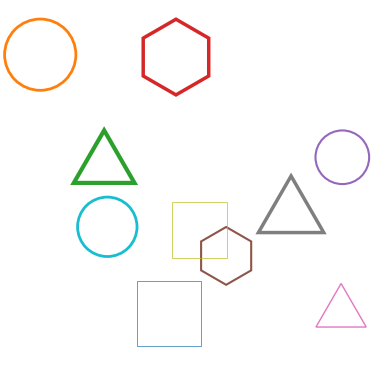[{"shape": "square", "thickness": 0.5, "radius": 0.42, "center": [0.439, 0.185]}, {"shape": "circle", "thickness": 2, "radius": 0.46, "center": [0.105, 0.858]}, {"shape": "triangle", "thickness": 3, "radius": 0.45, "center": [0.271, 0.57]}, {"shape": "hexagon", "thickness": 2.5, "radius": 0.49, "center": [0.457, 0.852]}, {"shape": "circle", "thickness": 1.5, "radius": 0.35, "center": [0.889, 0.592]}, {"shape": "hexagon", "thickness": 1.5, "radius": 0.38, "center": [0.587, 0.335]}, {"shape": "triangle", "thickness": 1, "radius": 0.38, "center": [0.886, 0.188]}, {"shape": "triangle", "thickness": 2.5, "radius": 0.49, "center": [0.756, 0.445]}, {"shape": "square", "thickness": 0.5, "radius": 0.36, "center": [0.519, 0.403]}, {"shape": "circle", "thickness": 2, "radius": 0.39, "center": [0.279, 0.411]}]